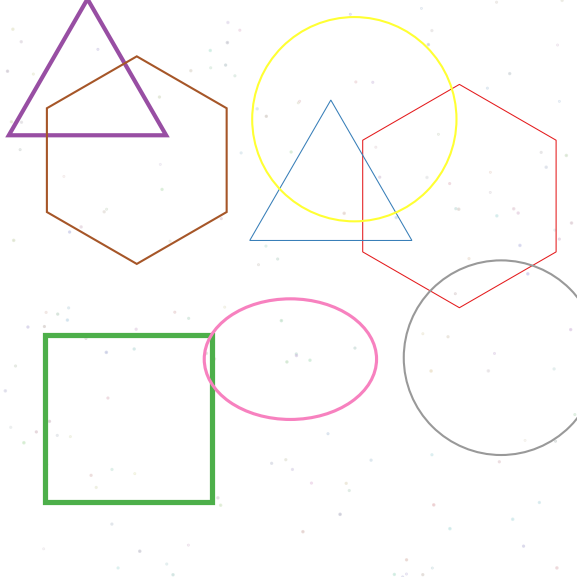[{"shape": "hexagon", "thickness": 0.5, "radius": 0.97, "center": [0.796, 0.66]}, {"shape": "triangle", "thickness": 0.5, "radius": 0.81, "center": [0.573, 0.664]}, {"shape": "square", "thickness": 2.5, "radius": 0.72, "center": [0.222, 0.274]}, {"shape": "triangle", "thickness": 2, "radius": 0.79, "center": [0.151, 0.844]}, {"shape": "circle", "thickness": 1, "radius": 0.88, "center": [0.614, 0.793]}, {"shape": "hexagon", "thickness": 1, "radius": 0.9, "center": [0.237, 0.722]}, {"shape": "oval", "thickness": 1.5, "radius": 0.75, "center": [0.503, 0.377]}, {"shape": "circle", "thickness": 1, "radius": 0.84, "center": [0.868, 0.38]}]